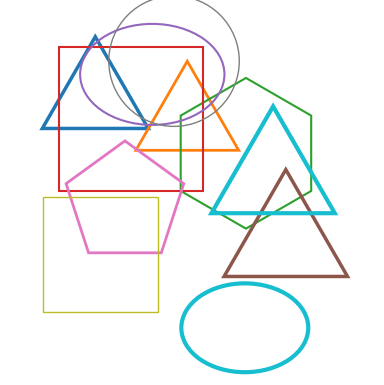[{"shape": "triangle", "thickness": 2.5, "radius": 0.79, "center": [0.247, 0.746]}, {"shape": "triangle", "thickness": 2, "radius": 0.77, "center": [0.486, 0.687]}, {"shape": "hexagon", "thickness": 1.5, "radius": 0.98, "center": [0.639, 0.602]}, {"shape": "square", "thickness": 1.5, "radius": 0.94, "center": [0.339, 0.691]}, {"shape": "oval", "thickness": 1.5, "radius": 0.94, "center": [0.396, 0.807]}, {"shape": "triangle", "thickness": 2.5, "radius": 0.93, "center": [0.742, 0.374]}, {"shape": "pentagon", "thickness": 2, "radius": 0.8, "center": [0.324, 0.473]}, {"shape": "circle", "thickness": 1, "radius": 0.85, "center": [0.452, 0.841]}, {"shape": "square", "thickness": 1, "radius": 0.75, "center": [0.261, 0.338]}, {"shape": "triangle", "thickness": 3, "radius": 0.92, "center": [0.709, 0.539]}, {"shape": "oval", "thickness": 3, "radius": 0.82, "center": [0.636, 0.149]}]